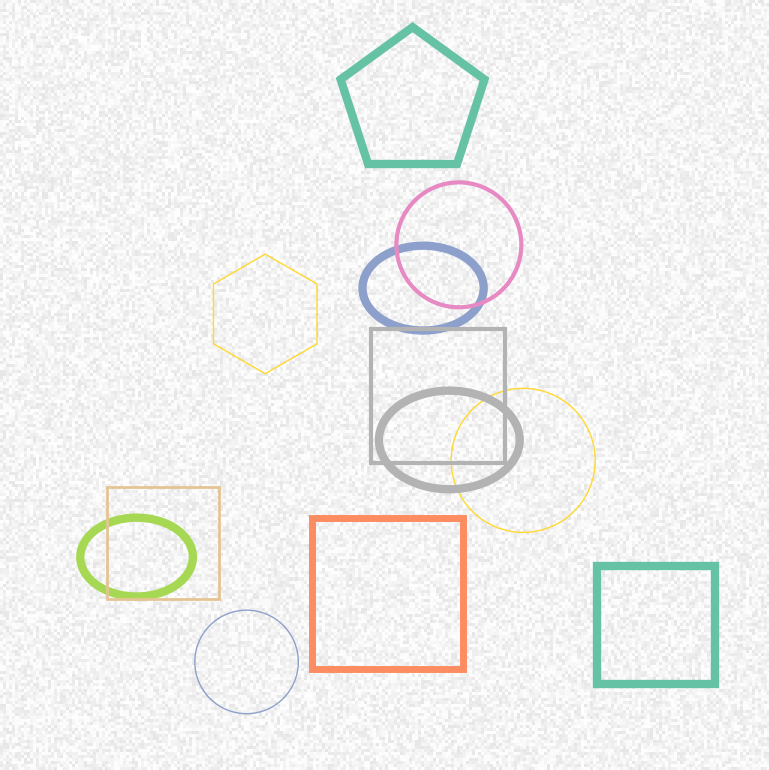[{"shape": "square", "thickness": 3, "radius": 0.38, "center": [0.852, 0.188]}, {"shape": "pentagon", "thickness": 3, "radius": 0.49, "center": [0.536, 0.866]}, {"shape": "square", "thickness": 2.5, "radius": 0.49, "center": [0.503, 0.229]}, {"shape": "oval", "thickness": 3, "radius": 0.39, "center": [0.549, 0.626]}, {"shape": "circle", "thickness": 0.5, "radius": 0.34, "center": [0.32, 0.14]}, {"shape": "circle", "thickness": 1.5, "radius": 0.41, "center": [0.596, 0.682]}, {"shape": "oval", "thickness": 3, "radius": 0.37, "center": [0.177, 0.277]}, {"shape": "circle", "thickness": 0.5, "radius": 0.47, "center": [0.679, 0.402]}, {"shape": "hexagon", "thickness": 0.5, "radius": 0.39, "center": [0.344, 0.592]}, {"shape": "square", "thickness": 1, "radius": 0.37, "center": [0.212, 0.295]}, {"shape": "oval", "thickness": 3, "radius": 0.46, "center": [0.584, 0.429]}, {"shape": "square", "thickness": 1.5, "radius": 0.44, "center": [0.569, 0.485]}]